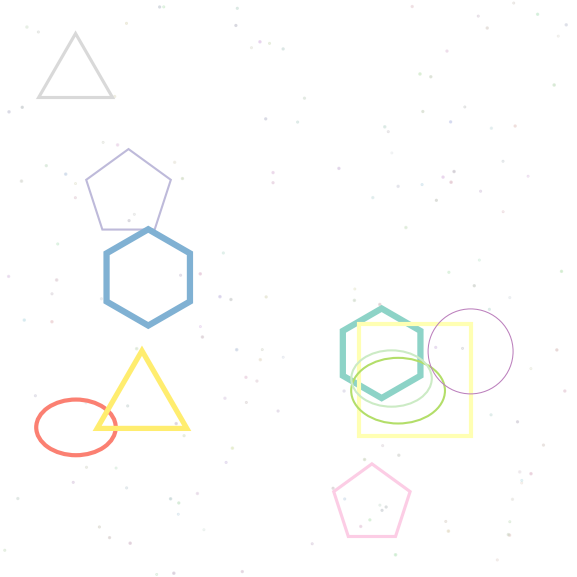[{"shape": "hexagon", "thickness": 3, "radius": 0.39, "center": [0.661, 0.387]}, {"shape": "square", "thickness": 2, "radius": 0.48, "center": [0.719, 0.341]}, {"shape": "pentagon", "thickness": 1, "radius": 0.39, "center": [0.223, 0.664]}, {"shape": "oval", "thickness": 2, "radius": 0.34, "center": [0.132, 0.259]}, {"shape": "hexagon", "thickness": 3, "radius": 0.42, "center": [0.257, 0.519]}, {"shape": "oval", "thickness": 1, "radius": 0.41, "center": [0.689, 0.323]}, {"shape": "pentagon", "thickness": 1.5, "radius": 0.35, "center": [0.644, 0.126]}, {"shape": "triangle", "thickness": 1.5, "radius": 0.37, "center": [0.131, 0.867]}, {"shape": "circle", "thickness": 0.5, "radius": 0.37, "center": [0.815, 0.391]}, {"shape": "oval", "thickness": 1, "radius": 0.35, "center": [0.678, 0.344]}, {"shape": "triangle", "thickness": 2.5, "radius": 0.45, "center": [0.246, 0.302]}]